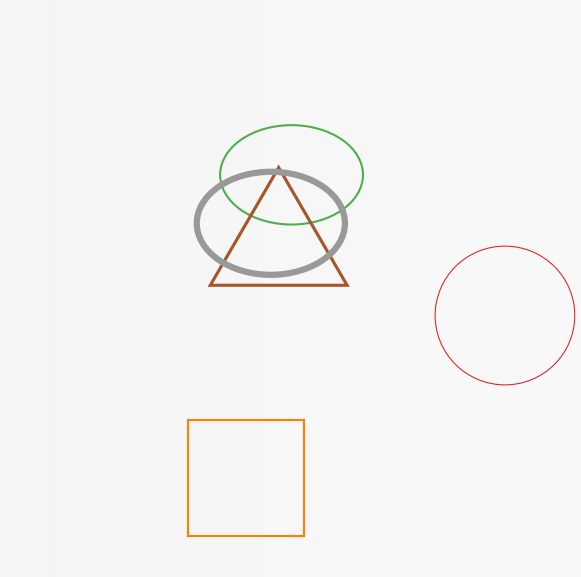[{"shape": "circle", "thickness": 0.5, "radius": 0.6, "center": [0.869, 0.453]}, {"shape": "oval", "thickness": 1, "radius": 0.61, "center": [0.502, 0.696]}, {"shape": "square", "thickness": 1, "radius": 0.5, "center": [0.424, 0.172]}, {"shape": "triangle", "thickness": 1.5, "radius": 0.68, "center": [0.479, 0.573]}, {"shape": "oval", "thickness": 3, "radius": 0.64, "center": [0.466, 0.612]}]